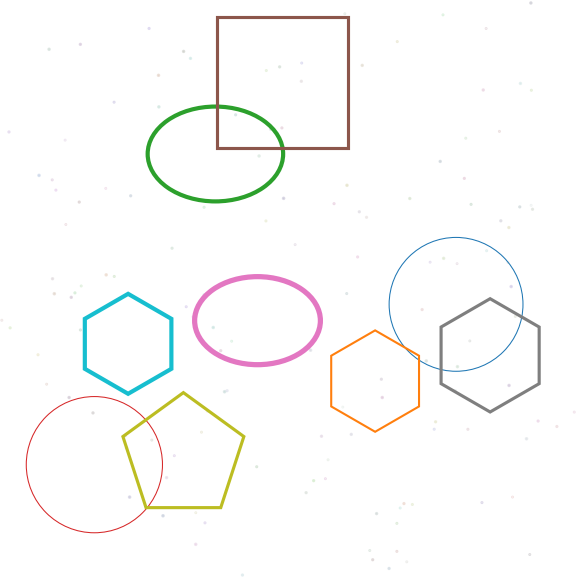[{"shape": "circle", "thickness": 0.5, "radius": 0.58, "center": [0.79, 0.472]}, {"shape": "hexagon", "thickness": 1, "radius": 0.44, "center": [0.65, 0.339]}, {"shape": "oval", "thickness": 2, "radius": 0.59, "center": [0.373, 0.732]}, {"shape": "circle", "thickness": 0.5, "radius": 0.59, "center": [0.163, 0.195]}, {"shape": "square", "thickness": 1.5, "radius": 0.57, "center": [0.488, 0.856]}, {"shape": "oval", "thickness": 2.5, "radius": 0.54, "center": [0.446, 0.444]}, {"shape": "hexagon", "thickness": 1.5, "radius": 0.49, "center": [0.849, 0.384]}, {"shape": "pentagon", "thickness": 1.5, "radius": 0.55, "center": [0.318, 0.209]}, {"shape": "hexagon", "thickness": 2, "radius": 0.43, "center": [0.222, 0.404]}]